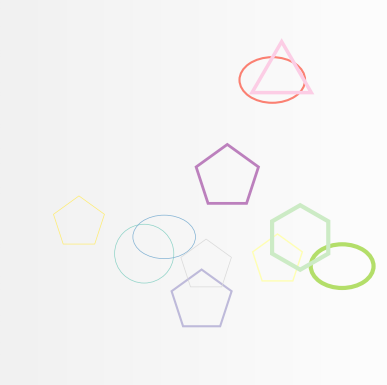[{"shape": "circle", "thickness": 0.5, "radius": 0.38, "center": [0.372, 0.341]}, {"shape": "pentagon", "thickness": 1, "radius": 0.34, "center": [0.716, 0.325]}, {"shape": "pentagon", "thickness": 1.5, "radius": 0.41, "center": [0.52, 0.218]}, {"shape": "oval", "thickness": 1.5, "radius": 0.42, "center": [0.703, 0.792]}, {"shape": "oval", "thickness": 0.5, "radius": 0.4, "center": [0.424, 0.385]}, {"shape": "oval", "thickness": 3, "radius": 0.41, "center": [0.883, 0.309]}, {"shape": "triangle", "thickness": 2.5, "radius": 0.44, "center": [0.727, 0.804]}, {"shape": "pentagon", "thickness": 0.5, "radius": 0.34, "center": [0.532, 0.31]}, {"shape": "pentagon", "thickness": 2, "radius": 0.42, "center": [0.587, 0.54]}, {"shape": "hexagon", "thickness": 3, "radius": 0.42, "center": [0.775, 0.383]}, {"shape": "pentagon", "thickness": 0.5, "radius": 0.35, "center": [0.204, 0.422]}]